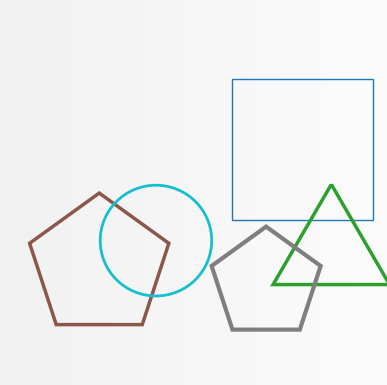[{"shape": "square", "thickness": 1, "radius": 0.91, "center": [0.781, 0.612]}, {"shape": "triangle", "thickness": 2.5, "radius": 0.87, "center": [0.855, 0.348]}, {"shape": "pentagon", "thickness": 2.5, "radius": 0.94, "center": [0.256, 0.31]}, {"shape": "pentagon", "thickness": 3, "radius": 0.74, "center": [0.687, 0.263]}, {"shape": "circle", "thickness": 2, "radius": 0.72, "center": [0.402, 0.375]}]